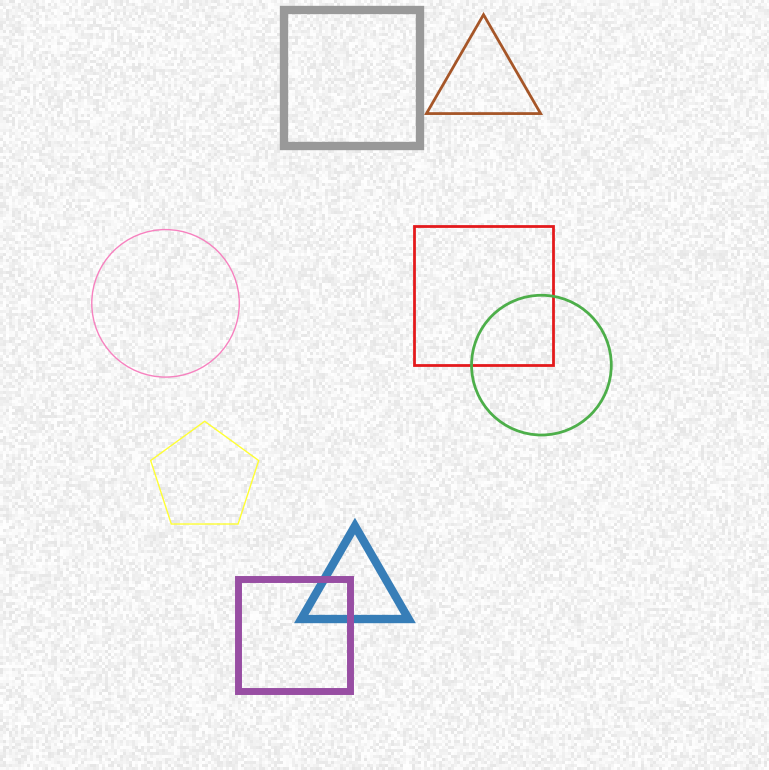[{"shape": "square", "thickness": 1, "radius": 0.45, "center": [0.628, 0.616]}, {"shape": "triangle", "thickness": 3, "radius": 0.4, "center": [0.461, 0.236]}, {"shape": "circle", "thickness": 1, "radius": 0.45, "center": [0.703, 0.526]}, {"shape": "square", "thickness": 2.5, "radius": 0.36, "center": [0.382, 0.175]}, {"shape": "pentagon", "thickness": 0.5, "radius": 0.37, "center": [0.266, 0.379]}, {"shape": "triangle", "thickness": 1, "radius": 0.43, "center": [0.628, 0.895]}, {"shape": "circle", "thickness": 0.5, "radius": 0.48, "center": [0.215, 0.606]}, {"shape": "square", "thickness": 3, "radius": 0.44, "center": [0.457, 0.899]}]